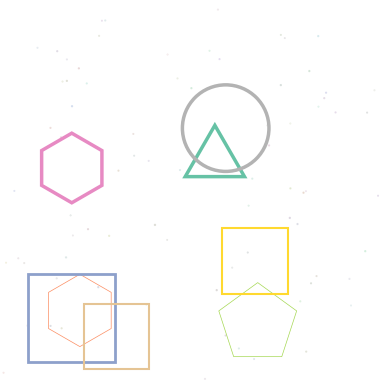[{"shape": "triangle", "thickness": 2.5, "radius": 0.44, "center": [0.558, 0.586]}, {"shape": "hexagon", "thickness": 0.5, "radius": 0.47, "center": [0.207, 0.194]}, {"shape": "square", "thickness": 2, "radius": 0.57, "center": [0.185, 0.174]}, {"shape": "hexagon", "thickness": 2.5, "radius": 0.45, "center": [0.186, 0.564]}, {"shape": "pentagon", "thickness": 0.5, "radius": 0.53, "center": [0.669, 0.16]}, {"shape": "square", "thickness": 1.5, "radius": 0.43, "center": [0.663, 0.322]}, {"shape": "square", "thickness": 1.5, "radius": 0.42, "center": [0.302, 0.127]}, {"shape": "circle", "thickness": 2.5, "radius": 0.56, "center": [0.586, 0.667]}]